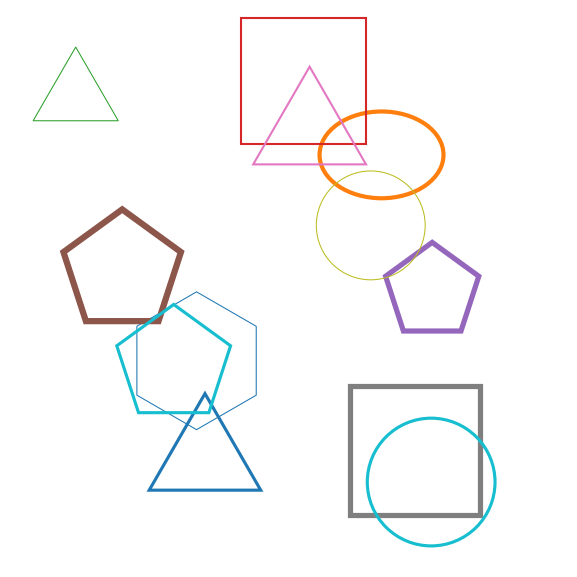[{"shape": "triangle", "thickness": 1.5, "radius": 0.56, "center": [0.355, 0.206]}, {"shape": "hexagon", "thickness": 0.5, "radius": 0.6, "center": [0.34, 0.374]}, {"shape": "oval", "thickness": 2, "radius": 0.54, "center": [0.661, 0.731]}, {"shape": "triangle", "thickness": 0.5, "radius": 0.43, "center": [0.131, 0.833]}, {"shape": "square", "thickness": 1, "radius": 0.54, "center": [0.526, 0.859]}, {"shape": "pentagon", "thickness": 2.5, "radius": 0.42, "center": [0.748, 0.495]}, {"shape": "pentagon", "thickness": 3, "radius": 0.53, "center": [0.212, 0.53]}, {"shape": "triangle", "thickness": 1, "radius": 0.56, "center": [0.536, 0.771]}, {"shape": "square", "thickness": 2.5, "radius": 0.56, "center": [0.719, 0.219]}, {"shape": "circle", "thickness": 0.5, "radius": 0.47, "center": [0.642, 0.609]}, {"shape": "circle", "thickness": 1.5, "radius": 0.55, "center": [0.747, 0.164]}, {"shape": "pentagon", "thickness": 1.5, "radius": 0.52, "center": [0.301, 0.368]}]